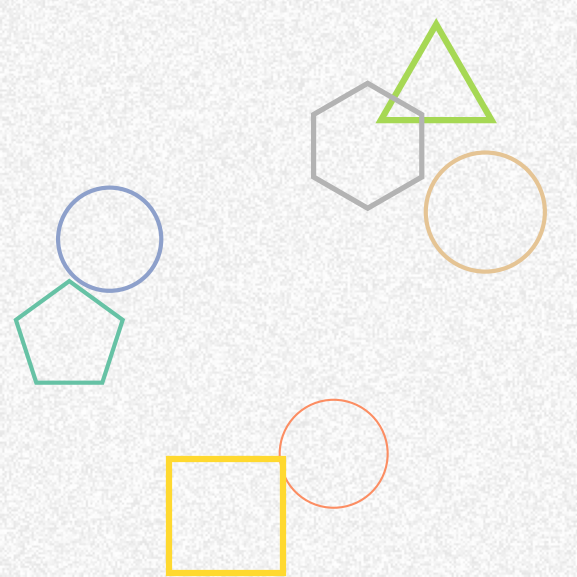[{"shape": "pentagon", "thickness": 2, "radius": 0.49, "center": [0.12, 0.415]}, {"shape": "circle", "thickness": 1, "radius": 0.47, "center": [0.578, 0.213]}, {"shape": "circle", "thickness": 2, "radius": 0.45, "center": [0.19, 0.585]}, {"shape": "triangle", "thickness": 3, "radius": 0.55, "center": [0.755, 0.846]}, {"shape": "square", "thickness": 3, "radius": 0.5, "center": [0.391, 0.105]}, {"shape": "circle", "thickness": 2, "radius": 0.52, "center": [0.84, 0.632]}, {"shape": "hexagon", "thickness": 2.5, "radius": 0.54, "center": [0.637, 0.747]}]